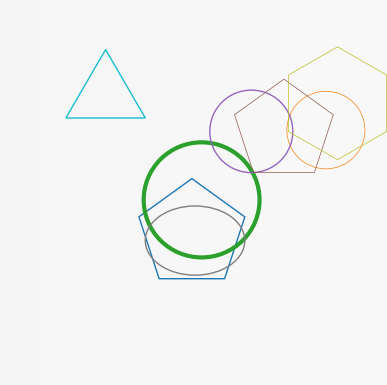[{"shape": "pentagon", "thickness": 1, "radius": 0.72, "center": [0.495, 0.392]}, {"shape": "circle", "thickness": 0.5, "radius": 0.5, "center": [0.841, 0.662]}, {"shape": "circle", "thickness": 3, "radius": 0.75, "center": [0.52, 0.481]}, {"shape": "circle", "thickness": 1, "radius": 0.54, "center": [0.649, 0.659]}, {"shape": "pentagon", "thickness": 0.5, "radius": 0.67, "center": [0.733, 0.66]}, {"shape": "oval", "thickness": 1, "radius": 0.64, "center": [0.503, 0.375]}, {"shape": "hexagon", "thickness": 0.5, "radius": 0.73, "center": [0.871, 0.732]}, {"shape": "triangle", "thickness": 1, "radius": 0.59, "center": [0.272, 0.753]}]